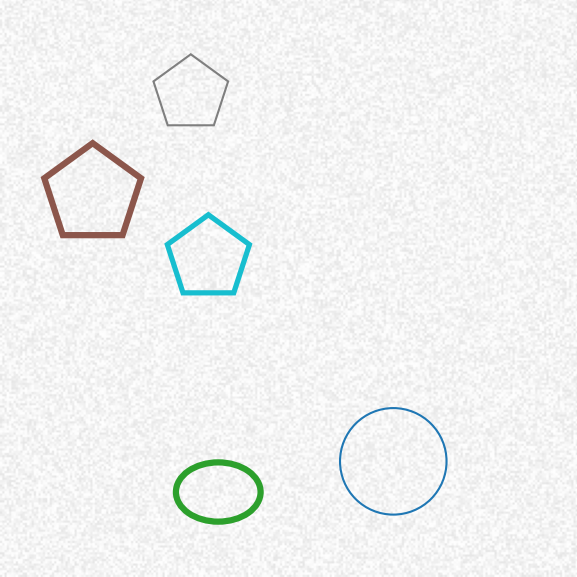[{"shape": "circle", "thickness": 1, "radius": 0.46, "center": [0.681, 0.2]}, {"shape": "oval", "thickness": 3, "radius": 0.37, "center": [0.378, 0.147]}, {"shape": "pentagon", "thickness": 3, "radius": 0.44, "center": [0.16, 0.663]}, {"shape": "pentagon", "thickness": 1, "radius": 0.34, "center": [0.33, 0.837]}, {"shape": "pentagon", "thickness": 2.5, "radius": 0.37, "center": [0.361, 0.553]}]